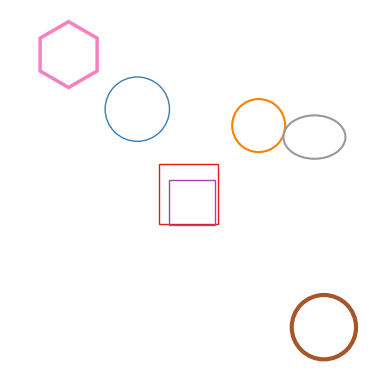[{"shape": "square", "thickness": 1, "radius": 0.39, "center": [0.489, 0.496]}, {"shape": "circle", "thickness": 1, "radius": 0.42, "center": [0.357, 0.717]}, {"shape": "square", "thickness": 1, "radius": 0.29, "center": [0.499, 0.475]}, {"shape": "circle", "thickness": 1.5, "radius": 0.34, "center": [0.672, 0.674]}, {"shape": "circle", "thickness": 3, "radius": 0.42, "center": [0.841, 0.15]}, {"shape": "hexagon", "thickness": 2.5, "radius": 0.43, "center": [0.178, 0.858]}, {"shape": "oval", "thickness": 1.5, "radius": 0.4, "center": [0.817, 0.644]}]